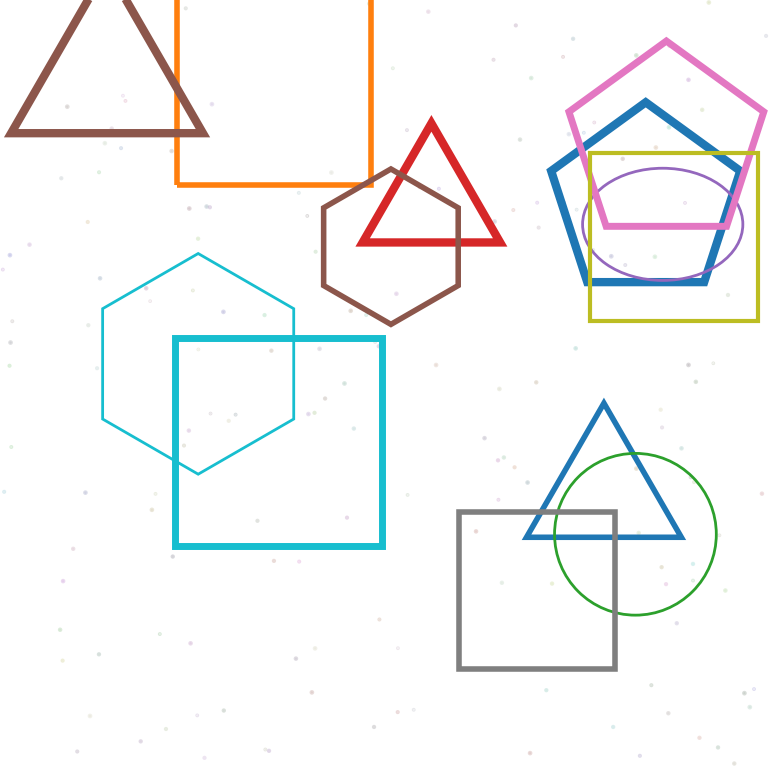[{"shape": "triangle", "thickness": 2, "radius": 0.58, "center": [0.784, 0.36]}, {"shape": "pentagon", "thickness": 3, "radius": 0.65, "center": [0.839, 0.738]}, {"shape": "square", "thickness": 2, "radius": 0.63, "center": [0.356, 0.885]}, {"shape": "circle", "thickness": 1, "radius": 0.53, "center": [0.825, 0.306]}, {"shape": "triangle", "thickness": 3, "radius": 0.52, "center": [0.56, 0.737]}, {"shape": "oval", "thickness": 1, "radius": 0.52, "center": [0.861, 0.709]}, {"shape": "triangle", "thickness": 3, "radius": 0.72, "center": [0.139, 0.899]}, {"shape": "hexagon", "thickness": 2, "radius": 0.5, "center": [0.508, 0.68]}, {"shape": "pentagon", "thickness": 2.5, "radius": 0.67, "center": [0.865, 0.814]}, {"shape": "square", "thickness": 2, "radius": 0.51, "center": [0.698, 0.233]}, {"shape": "square", "thickness": 1.5, "radius": 0.54, "center": [0.875, 0.692]}, {"shape": "hexagon", "thickness": 1, "radius": 0.72, "center": [0.257, 0.527]}, {"shape": "square", "thickness": 2.5, "radius": 0.67, "center": [0.362, 0.426]}]